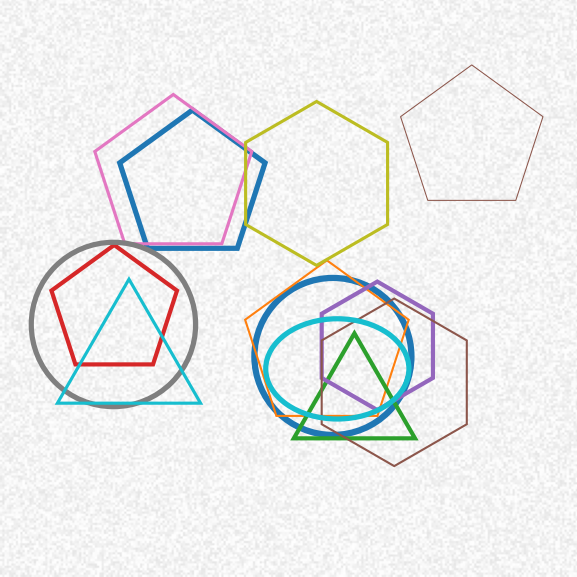[{"shape": "pentagon", "thickness": 2.5, "radius": 0.66, "center": [0.333, 0.676]}, {"shape": "circle", "thickness": 3, "radius": 0.68, "center": [0.576, 0.382]}, {"shape": "pentagon", "thickness": 1, "radius": 0.74, "center": [0.566, 0.399]}, {"shape": "triangle", "thickness": 2, "radius": 0.61, "center": [0.614, 0.301]}, {"shape": "pentagon", "thickness": 2, "radius": 0.57, "center": [0.198, 0.461]}, {"shape": "hexagon", "thickness": 2, "radius": 0.56, "center": [0.653, 0.4]}, {"shape": "hexagon", "thickness": 1, "radius": 0.73, "center": [0.683, 0.337]}, {"shape": "pentagon", "thickness": 0.5, "radius": 0.65, "center": [0.817, 0.757]}, {"shape": "pentagon", "thickness": 1.5, "radius": 0.71, "center": [0.3, 0.693]}, {"shape": "circle", "thickness": 2.5, "radius": 0.71, "center": [0.196, 0.437]}, {"shape": "hexagon", "thickness": 1.5, "radius": 0.71, "center": [0.548, 0.681]}, {"shape": "oval", "thickness": 2.5, "radius": 0.62, "center": [0.584, 0.36]}, {"shape": "triangle", "thickness": 1.5, "radius": 0.72, "center": [0.223, 0.373]}]